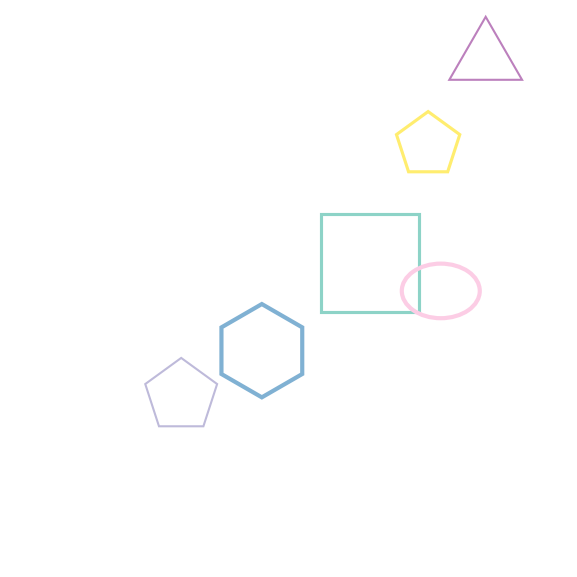[{"shape": "square", "thickness": 1.5, "radius": 0.42, "center": [0.641, 0.544]}, {"shape": "pentagon", "thickness": 1, "radius": 0.33, "center": [0.314, 0.314]}, {"shape": "hexagon", "thickness": 2, "radius": 0.4, "center": [0.453, 0.392]}, {"shape": "oval", "thickness": 2, "radius": 0.34, "center": [0.763, 0.495]}, {"shape": "triangle", "thickness": 1, "radius": 0.36, "center": [0.841, 0.897]}, {"shape": "pentagon", "thickness": 1.5, "radius": 0.29, "center": [0.741, 0.748]}]